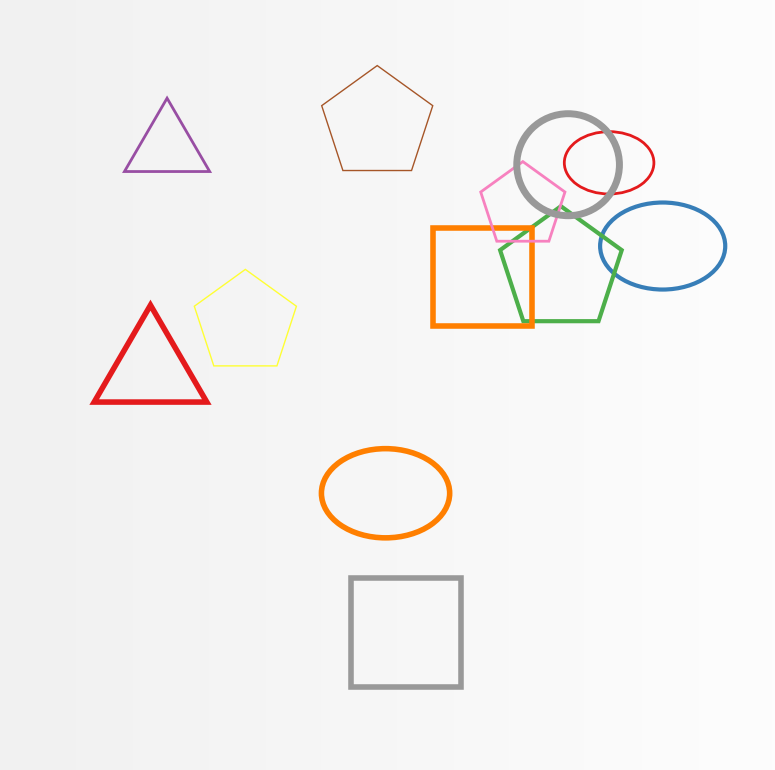[{"shape": "triangle", "thickness": 2, "radius": 0.42, "center": [0.194, 0.52]}, {"shape": "oval", "thickness": 1, "radius": 0.29, "center": [0.786, 0.789]}, {"shape": "oval", "thickness": 1.5, "radius": 0.4, "center": [0.855, 0.68]}, {"shape": "pentagon", "thickness": 1.5, "radius": 0.41, "center": [0.724, 0.65]}, {"shape": "triangle", "thickness": 1, "radius": 0.32, "center": [0.216, 0.809]}, {"shape": "oval", "thickness": 2, "radius": 0.41, "center": [0.497, 0.359]}, {"shape": "square", "thickness": 2, "radius": 0.32, "center": [0.623, 0.641]}, {"shape": "pentagon", "thickness": 0.5, "radius": 0.35, "center": [0.317, 0.581]}, {"shape": "pentagon", "thickness": 0.5, "radius": 0.38, "center": [0.487, 0.839]}, {"shape": "pentagon", "thickness": 1, "radius": 0.29, "center": [0.675, 0.733]}, {"shape": "square", "thickness": 2, "radius": 0.35, "center": [0.524, 0.178]}, {"shape": "circle", "thickness": 2.5, "radius": 0.33, "center": [0.733, 0.786]}]